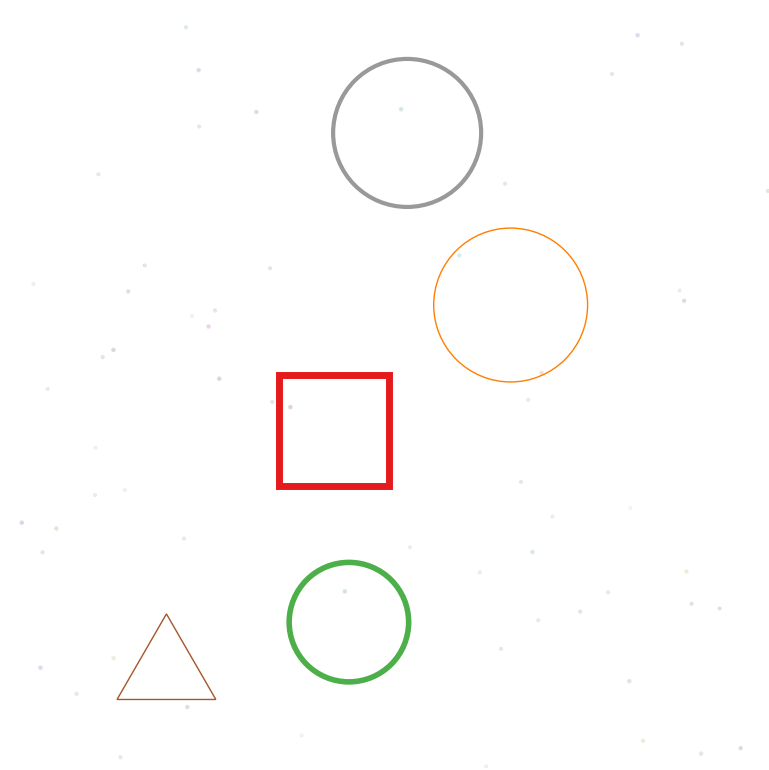[{"shape": "square", "thickness": 2.5, "radius": 0.36, "center": [0.434, 0.441]}, {"shape": "circle", "thickness": 2, "radius": 0.39, "center": [0.453, 0.192]}, {"shape": "circle", "thickness": 0.5, "radius": 0.5, "center": [0.663, 0.604]}, {"shape": "triangle", "thickness": 0.5, "radius": 0.37, "center": [0.216, 0.129]}, {"shape": "circle", "thickness": 1.5, "radius": 0.48, "center": [0.529, 0.827]}]